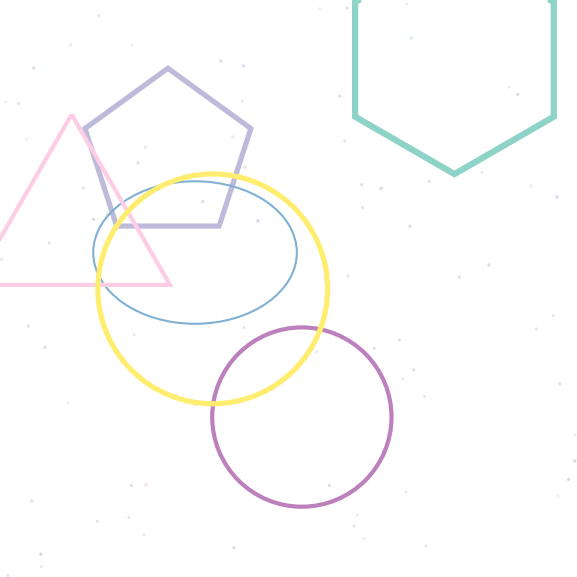[{"shape": "hexagon", "thickness": 3, "radius": 0.99, "center": [0.787, 0.896]}, {"shape": "pentagon", "thickness": 2.5, "radius": 0.76, "center": [0.291, 0.73]}, {"shape": "oval", "thickness": 1, "radius": 0.88, "center": [0.338, 0.562]}, {"shape": "triangle", "thickness": 2, "radius": 0.98, "center": [0.124, 0.604]}, {"shape": "circle", "thickness": 2, "radius": 0.78, "center": [0.523, 0.277]}, {"shape": "circle", "thickness": 2.5, "radius": 0.99, "center": [0.368, 0.499]}]